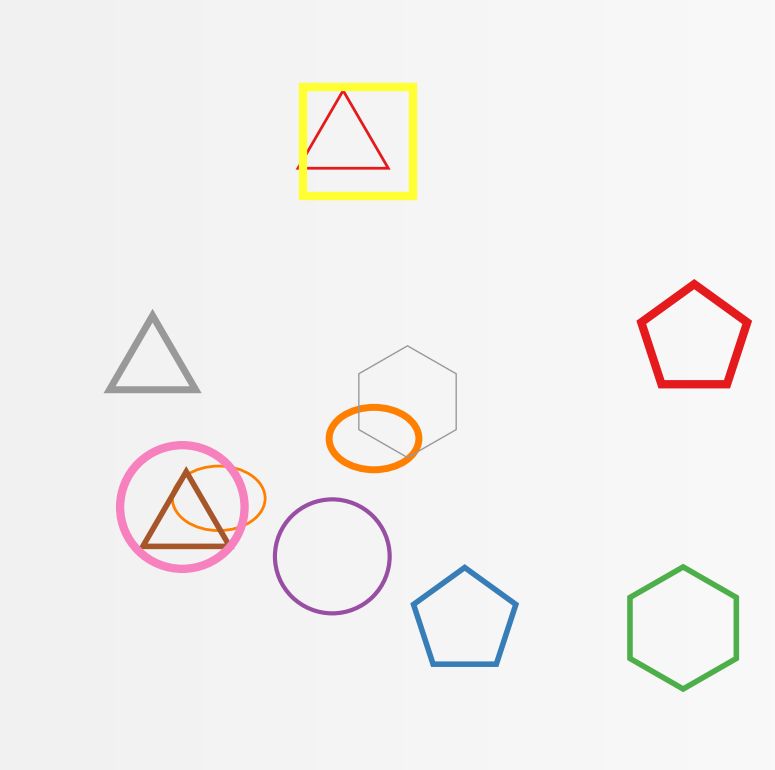[{"shape": "triangle", "thickness": 1, "radius": 0.34, "center": [0.443, 0.815]}, {"shape": "pentagon", "thickness": 3, "radius": 0.36, "center": [0.896, 0.559]}, {"shape": "pentagon", "thickness": 2, "radius": 0.35, "center": [0.6, 0.194]}, {"shape": "hexagon", "thickness": 2, "radius": 0.4, "center": [0.881, 0.184]}, {"shape": "circle", "thickness": 1.5, "radius": 0.37, "center": [0.429, 0.277]}, {"shape": "oval", "thickness": 2.5, "radius": 0.29, "center": [0.483, 0.43]}, {"shape": "oval", "thickness": 1, "radius": 0.3, "center": [0.282, 0.353]}, {"shape": "square", "thickness": 3, "radius": 0.35, "center": [0.462, 0.816]}, {"shape": "triangle", "thickness": 2, "radius": 0.32, "center": [0.24, 0.323]}, {"shape": "circle", "thickness": 3, "radius": 0.4, "center": [0.235, 0.342]}, {"shape": "triangle", "thickness": 2.5, "radius": 0.32, "center": [0.197, 0.526]}, {"shape": "hexagon", "thickness": 0.5, "radius": 0.36, "center": [0.526, 0.478]}]